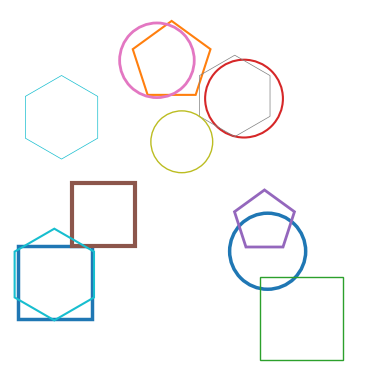[{"shape": "square", "thickness": 2.5, "radius": 0.48, "center": [0.143, 0.267]}, {"shape": "circle", "thickness": 2.5, "radius": 0.49, "center": [0.695, 0.347]}, {"shape": "pentagon", "thickness": 1.5, "radius": 0.53, "center": [0.446, 0.839]}, {"shape": "square", "thickness": 1, "radius": 0.54, "center": [0.782, 0.173]}, {"shape": "circle", "thickness": 1.5, "radius": 0.51, "center": [0.634, 0.744]}, {"shape": "pentagon", "thickness": 2, "radius": 0.41, "center": [0.687, 0.425]}, {"shape": "square", "thickness": 3, "radius": 0.41, "center": [0.268, 0.442]}, {"shape": "circle", "thickness": 2, "radius": 0.48, "center": [0.408, 0.843]}, {"shape": "hexagon", "thickness": 0.5, "radius": 0.53, "center": [0.61, 0.751]}, {"shape": "circle", "thickness": 1, "radius": 0.4, "center": [0.472, 0.632]}, {"shape": "hexagon", "thickness": 1.5, "radius": 0.6, "center": [0.141, 0.287]}, {"shape": "hexagon", "thickness": 0.5, "radius": 0.54, "center": [0.16, 0.695]}]